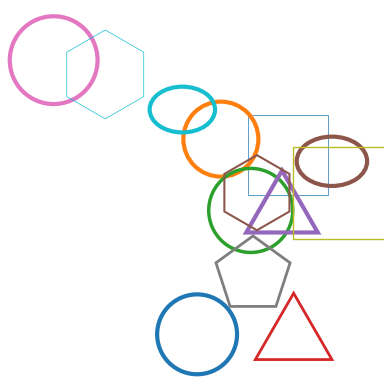[{"shape": "circle", "thickness": 3, "radius": 0.52, "center": [0.512, 0.132]}, {"shape": "square", "thickness": 0.5, "radius": 0.52, "center": [0.748, 0.598]}, {"shape": "circle", "thickness": 3, "radius": 0.49, "center": [0.574, 0.639]}, {"shape": "circle", "thickness": 2.5, "radius": 0.55, "center": [0.651, 0.453]}, {"shape": "triangle", "thickness": 2, "radius": 0.57, "center": [0.763, 0.124]}, {"shape": "triangle", "thickness": 3, "radius": 0.54, "center": [0.733, 0.45]}, {"shape": "oval", "thickness": 3, "radius": 0.46, "center": [0.862, 0.581]}, {"shape": "hexagon", "thickness": 1.5, "radius": 0.49, "center": [0.667, 0.5]}, {"shape": "circle", "thickness": 3, "radius": 0.57, "center": [0.139, 0.844]}, {"shape": "pentagon", "thickness": 2, "radius": 0.51, "center": [0.657, 0.286]}, {"shape": "square", "thickness": 1, "radius": 0.6, "center": [0.88, 0.498]}, {"shape": "hexagon", "thickness": 0.5, "radius": 0.58, "center": [0.273, 0.807]}, {"shape": "oval", "thickness": 3, "radius": 0.42, "center": [0.474, 0.715]}]